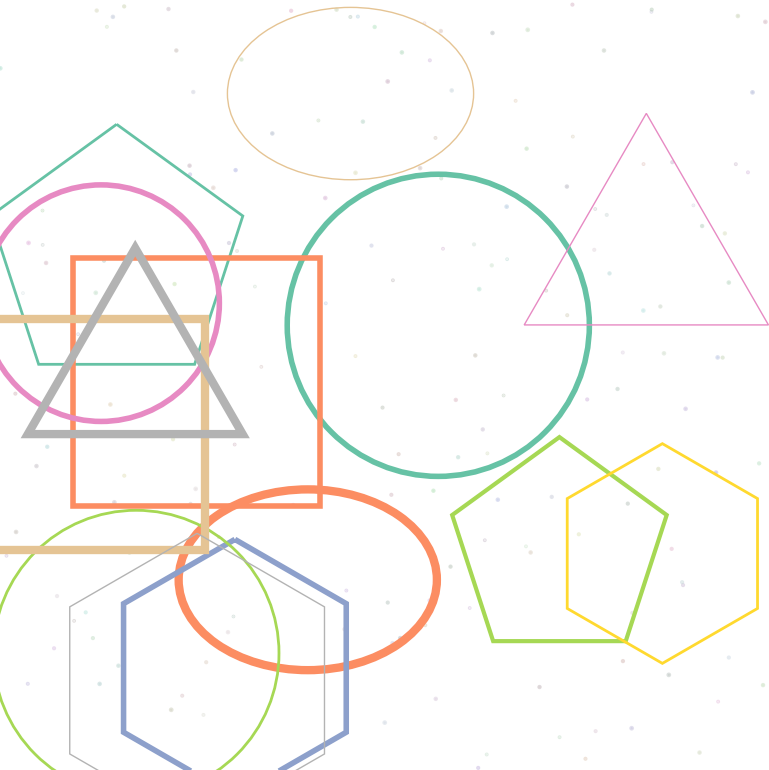[{"shape": "circle", "thickness": 2, "radius": 0.98, "center": [0.569, 0.578]}, {"shape": "pentagon", "thickness": 1, "radius": 0.86, "center": [0.151, 0.666]}, {"shape": "square", "thickness": 2, "radius": 0.8, "center": [0.255, 0.504]}, {"shape": "oval", "thickness": 3, "radius": 0.84, "center": [0.4, 0.247]}, {"shape": "hexagon", "thickness": 2, "radius": 0.83, "center": [0.305, 0.133]}, {"shape": "circle", "thickness": 2, "radius": 0.77, "center": [0.131, 0.606]}, {"shape": "triangle", "thickness": 0.5, "radius": 0.92, "center": [0.839, 0.67]}, {"shape": "circle", "thickness": 1, "radius": 0.93, "center": [0.177, 0.152]}, {"shape": "pentagon", "thickness": 1.5, "radius": 0.73, "center": [0.727, 0.286]}, {"shape": "hexagon", "thickness": 1, "radius": 0.71, "center": [0.86, 0.281]}, {"shape": "oval", "thickness": 0.5, "radius": 0.8, "center": [0.455, 0.878]}, {"shape": "square", "thickness": 3, "radius": 0.75, "center": [0.116, 0.436]}, {"shape": "hexagon", "thickness": 0.5, "radius": 0.96, "center": [0.256, 0.116]}, {"shape": "triangle", "thickness": 3, "radius": 0.81, "center": [0.176, 0.517]}]